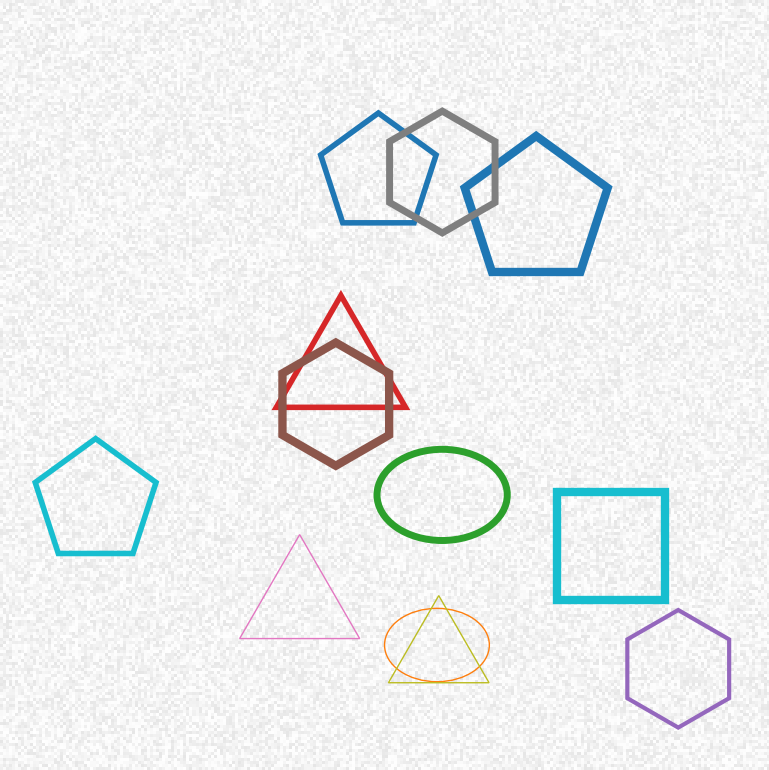[{"shape": "pentagon", "thickness": 2, "radius": 0.39, "center": [0.491, 0.774]}, {"shape": "pentagon", "thickness": 3, "radius": 0.49, "center": [0.696, 0.726]}, {"shape": "oval", "thickness": 0.5, "radius": 0.34, "center": [0.567, 0.162]}, {"shape": "oval", "thickness": 2.5, "radius": 0.42, "center": [0.574, 0.357]}, {"shape": "triangle", "thickness": 2, "radius": 0.48, "center": [0.443, 0.519]}, {"shape": "hexagon", "thickness": 1.5, "radius": 0.38, "center": [0.881, 0.131]}, {"shape": "hexagon", "thickness": 3, "radius": 0.4, "center": [0.436, 0.475]}, {"shape": "triangle", "thickness": 0.5, "radius": 0.45, "center": [0.389, 0.216]}, {"shape": "hexagon", "thickness": 2.5, "radius": 0.4, "center": [0.574, 0.777]}, {"shape": "triangle", "thickness": 0.5, "radius": 0.38, "center": [0.57, 0.151]}, {"shape": "pentagon", "thickness": 2, "radius": 0.41, "center": [0.124, 0.348]}, {"shape": "square", "thickness": 3, "radius": 0.35, "center": [0.793, 0.291]}]